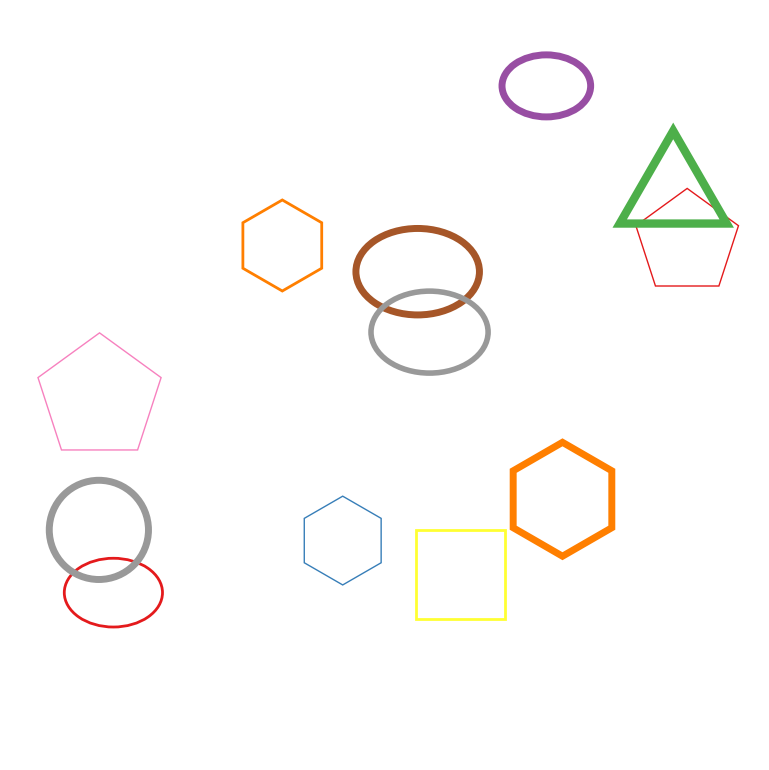[{"shape": "pentagon", "thickness": 0.5, "radius": 0.35, "center": [0.892, 0.685]}, {"shape": "oval", "thickness": 1, "radius": 0.32, "center": [0.147, 0.23]}, {"shape": "hexagon", "thickness": 0.5, "radius": 0.29, "center": [0.445, 0.298]}, {"shape": "triangle", "thickness": 3, "radius": 0.4, "center": [0.874, 0.75]}, {"shape": "oval", "thickness": 2.5, "radius": 0.29, "center": [0.71, 0.888]}, {"shape": "hexagon", "thickness": 1, "radius": 0.3, "center": [0.367, 0.681]}, {"shape": "hexagon", "thickness": 2.5, "radius": 0.37, "center": [0.731, 0.352]}, {"shape": "square", "thickness": 1, "radius": 0.29, "center": [0.598, 0.254]}, {"shape": "oval", "thickness": 2.5, "radius": 0.4, "center": [0.542, 0.647]}, {"shape": "pentagon", "thickness": 0.5, "radius": 0.42, "center": [0.129, 0.484]}, {"shape": "circle", "thickness": 2.5, "radius": 0.32, "center": [0.128, 0.312]}, {"shape": "oval", "thickness": 2, "radius": 0.38, "center": [0.558, 0.569]}]